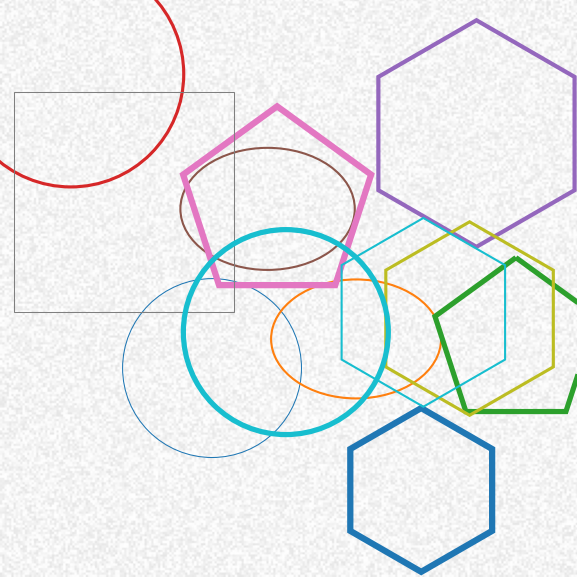[{"shape": "circle", "thickness": 0.5, "radius": 0.77, "center": [0.367, 0.362]}, {"shape": "hexagon", "thickness": 3, "radius": 0.71, "center": [0.729, 0.151]}, {"shape": "oval", "thickness": 1, "radius": 0.74, "center": [0.617, 0.412]}, {"shape": "pentagon", "thickness": 2.5, "radius": 0.74, "center": [0.893, 0.406]}, {"shape": "circle", "thickness": 1.5, "radius": 0.98, "center": [0.123, 0.871]}, {"shape": "hexagon", "thickness": 2, "radius": 0.98, "center": [0.825, 0.768]}, {"shape": "oval", "thickness": 1, "radius": 0.75, "center": [0.463, 0.637]}, {"shape": "pentagon", "thickness": 3, "radius": 0.86, "center": [0.48, 0.644]}, {"shape": "square", "thickness": 0.5, "radius": 0.95, "center": [0.215, 0.649]}, {"shape": "hexagon", "thickness": 1.5, "radius": 0.84, "center": [0.813, 0.448]}, {"shape": "hexagon", "thickness": 1, "radius": 0.82, "center": [0.733, 0.458]}, {"shape": "circle", "thickness": 2.5, "radius": 0.89, "center": [0.495, 0.424]}]